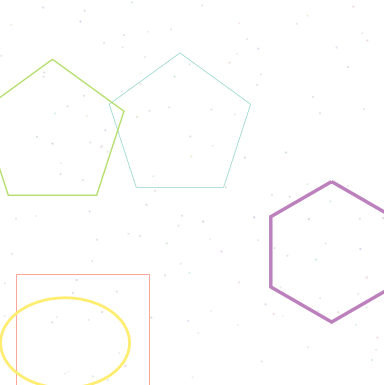[{"shape": "pentagon", "thickness": 0.5, "radius": 0.97, "center": [0.467, 0.67]}, {"shape": "square", "thickness": 0.5, "radius": 0.86, "center": [0.216, 0.116]}, {"shape": "pentagon", "thickness": 1, "radius": 0.98, "center": [0.136, 0.651]}, {"shape": "hexagon", "thickness": 2.5, "radius": 0.91, "center": [0.861, 0.346]}, {"shape": "oval", "thickness": 2, "radius": 0.84, "center": [0.169, 0.109]}]